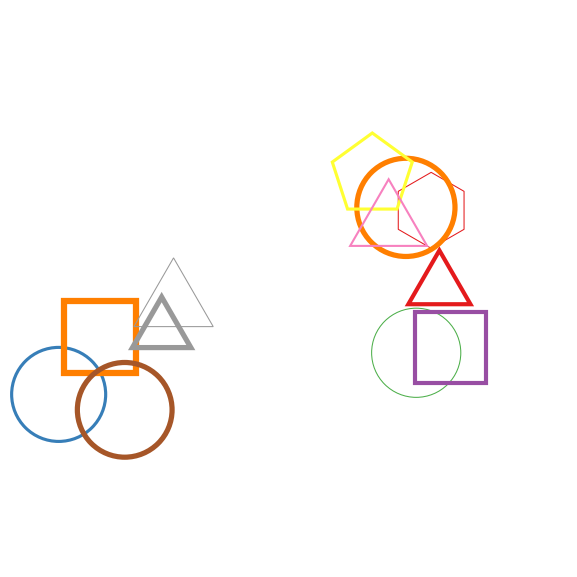[{"shape": "triangle", "thickness": 2, "radius": 0.31, "center": [0.761, 0.503]}, {"shape": "hexagon", "thickness": 0.5, "radius": 0.33, "center": [0.747, 0.635]}, {"shape": "circle", "thickness": 1.5, "radius": 0.41, "center": [0.102, 0.316]}, {"shape": "circle", "thickness": 0.5, "radius": 0.39, "center": [0.721, 0.388]}, {"shape": "square", "thickness": 2, "radius": 0.31, "center": [0.78, 0.398]}, {"shape": "square", "thickness": 3, "radius": 0.31, "center": [0.173, 0.416]}, {"shape": "circle", "thickness": 2.5, "radius": 0.43, "center": [0.703, 0.64]}, {"shape": "pentagon", "thickness": 1.5, "radius": 0.36, "center": [0.645, 0.696]}, {"shape": "circle", "thickness": 2.5, "radius": 0.41, "center": [0.216, 0.289]}, {"shape": "triangle", "thickness": 1, "radius": 0.38, "center": [0.673, 0.612]}, {"shape": "triangle", "thickness": 2.5, "radius": 0.29, "center": [0.28, 0.426]}, {"shape": "triangle", "thickness": 0.5, "radius": 0.4, "center": [0.3, 0.473]}]